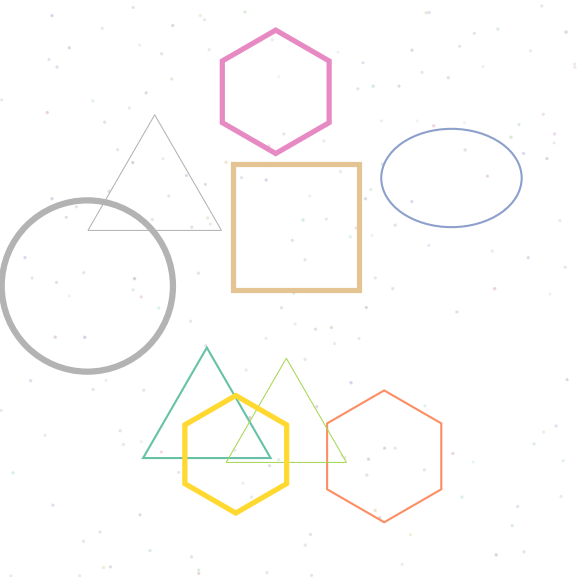[{"shape": "triangle", "thickness": 1, "radius": 0.64, "center": [0.358, 0.27]}, {"shape": "hexagon", "thickness": 1, "radius": 0.57, "center": [0.665, 0.209]}, {"shape": "oval", "thickness": 1, "radius": 0.61, "center": [0.782, 0.691]}, {"shape": "hexagon", "thickness": 2.5, "radius": 0.53, "center": [0.477, 0.84]}, {"shape": "triangle", "thickness": 0.5, "radius": 0.6, "center": [0.496, 0.259]}, {"shape": "hexagon", "thickness": 2.5, "radius": 0.51, "center": [0.408, 0.213]}, {"shape": "square", "thickness": 2.5, "radius": 0.54, "center": [0.513, 0.606]}, {"shape": "triangle", "thickness": 0.5, "radius": 0.67, "center": [0.268, 0.667]}, {"shape": "circle", "thickness": 3, "radius": 0.74, "center": [0.151, 0.504]}]